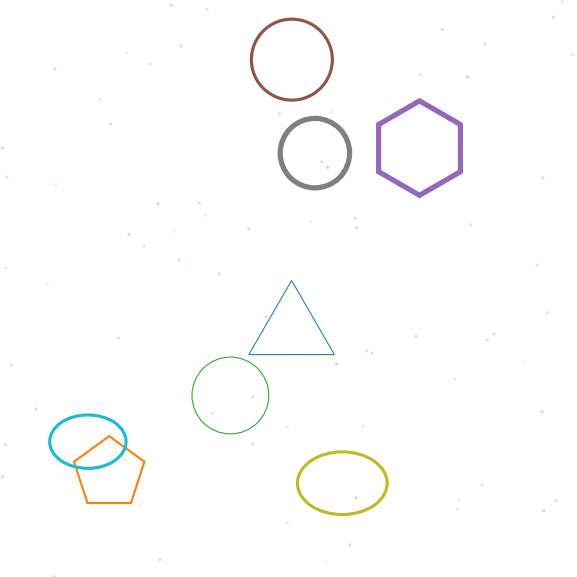[{"shape": "triangle", "thickness": 0.5, "radius": 0.43, "center": [0.505, 0.428]}, {"shape": "pentagon", "thickness": 1, "radius": 0.32, "center": [0.189, 0.18]}, {"shape": "circle", "thickness": 0.5, "radius": 0.33, "center": [0.399, 0.314]}, {"shape": "hexagon", "thickness": 2.5, "radius": 0.41, "center": [0.726, 0.743]}, {"shape": "circle", "thickness": 1.5, "radius": 0.35, "center": [0.505, 0.896]}, {"shape": "circle", "thickness": 2.5, "radius": 0.3, "center": [0.545, 0.734]}, {"shape": "oval", "thickness": 1.5, "radius": 0.39, "center": [0.593, 0.162]}, {"shape": "oval", "thickness": 1.5, "radius": 0.33, "center": [0.152, 0.234]}]